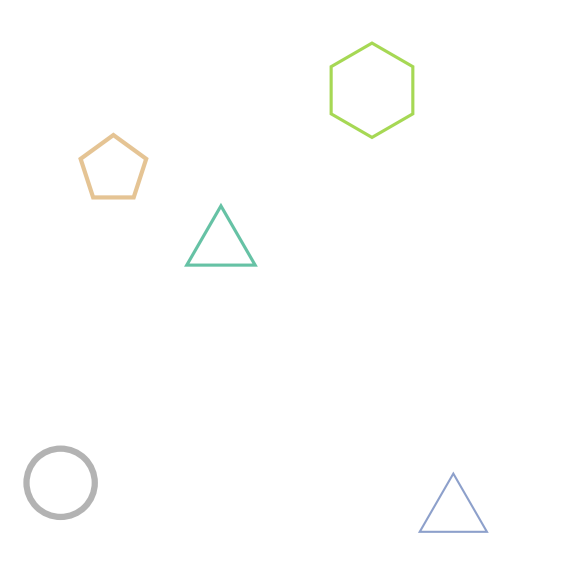[{"shape": "triangle", "thickness": 1.5, "radius": 0.34, "center": [0.383, 0.574]}, {"shape": "triangle", "thickness": 1, "radius": 0.34, "center": [0.785, 0.112]}, {"shape": "hexagon", "thickness": 1.5, "radius": 0.41, "center": [0.644, 0.843]}, {"shape": "pentagon", "thickness": 2, "radius": 0.3, "center": [0.196, 0.706]}, {"shape": "circle", "thickness": 3, "radius": 0.3, "center": [0.105, 0.163]}]